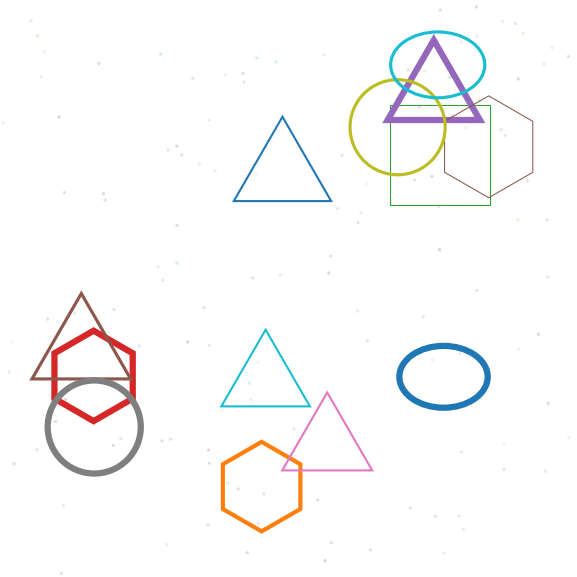[{"shape": "oval", "thickness": 3, "radius": 0.38, "center": [0.768, 0.347]}, {"shape": "triangle", "thickness": 1, "radius": 0.49, "center": [0.489, 0.7]}, {"shape": "hexagon", "thickness": 2, "radius": 0.39, "center": [0.453, 0.157]}, {"shape": "square", "thickness": 0.5, "radius": 0.43, "center": [0.762, 0.73]}, {"shape": "hexagon", "thickness": 3, "radius": 0.39, "center": [0.162, 0.348]}, {"shape": "triangle", "thickness": 3, "radius": 0.46, "center": [0.751, 0.837]}, {"shape": "hexagon", "thickness": 0.5, "radius": 0.44, "center": [0.846, 0.745]}, {"shape": "triangle", "thickness": 1.5, "radius": 0.49, "center": [0.141, 0.392]}, {"shape": "triangle", "thickness": 1, "radius": 0.45, "center": [0.567, 0.23]}, {"shape": "circle", "thickness": 3, "radius": 0.4, "center": [0.163, 0.26]}, {"shape": "circle", "thickness": 1.5, "radius": 0.41, "center": [0.688, 0.779]}, {"shape": "oval", "thickness": 1.5, "radius": 0.41, "center": [0.758, 0.887]}, {"shape": "triangle", "thickness": 1, "radius": 0.44, "center": [0.46, 0.34]}]